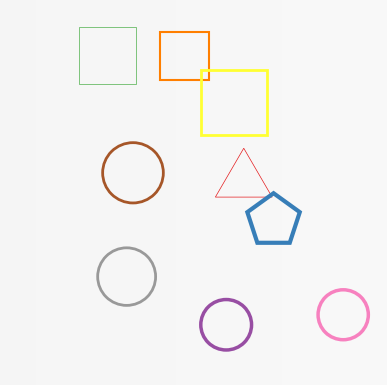[{"shape": "triangle", "thickness": 0.5, "radius": 0.42, "center": [0.629, 0.53]}, {"shape": "pentagon", "thickness": 3, "radius": 0.36, "center": [0.706, 0.427]}, {"shape": "square", "thickness": 0.5, "radius": 0.37, "center": [0.278, 0.856]}, {"shape": "circle", "thickness": 2.5, "radius": 0.33, "center": [0.584, 0.156]}, {"shape": "square", "thickness": 1.5, "radius": 0.31, "center": [0.476, 0.854]}, {"shape": "square", "thickness": 2, "radius": 0.42, "center": [0.603, 0.733]}, {"shape": "circle", "thickness": 2, "radius": 0.39, "center": [0.343, 0.551]}, {"shape": "circle", "thickness": 2.5, "radius": 0.32, "center": [0.886, 0.182]}, {"shape": "circle", "thickness": 2, "radius": 0.37, "center": [0.327, 0.282]}]